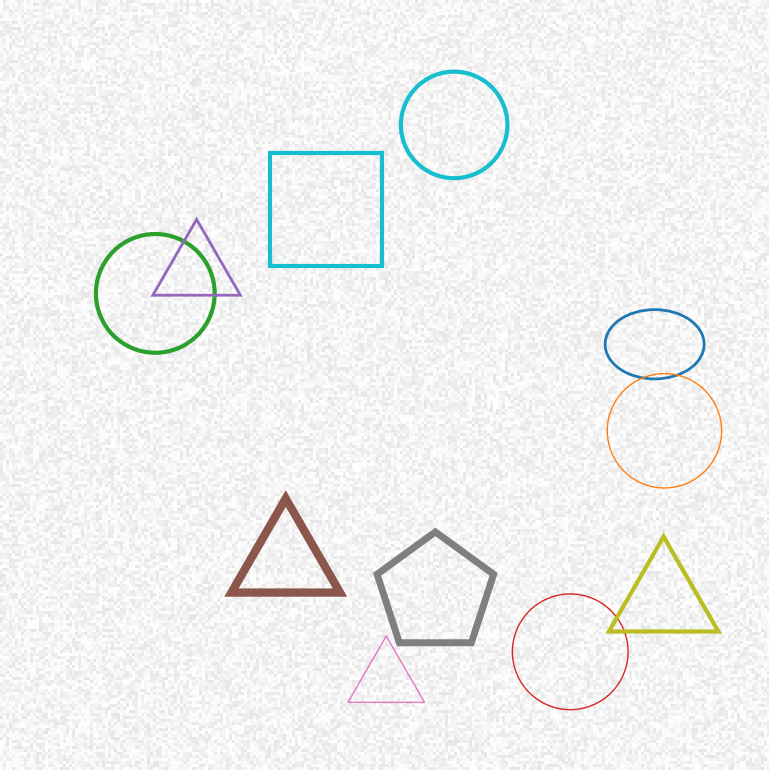[{"shape": "oval", "thickness": 1, "radius": 0.32, "center": [0.85, 0.553]}, {"shape": "circle", "thickness": 0.5, "radius": 0.37, "center": [0.863, 0.441]}, {"shape": "circle", "thickness": 1.5, "radius": 0.39, "center": [0.202, 0.619]}, {"shape": "circle", "thickness": 0.5, "radius": 0.38, "center": [0.741, 0.154]}, {"shape": "triangle", "thickness": 1, "radius": 0.33, "center": [0.255, 0.649]}, {"shape": "triangle", "thickness": 3, "radius": 0.41, "center": [0.371, 0.271]}, {"shape": "triangle", "thickness": 0.5, "radius": 0.29, "center": [0.502, 0.117]}, {"shape": "pentagon", "thickness": 2.5, "radius": 0.4, "center": [0.565, 0.23]}, {"shape": "triangle", "thickness": 1.5, "radius": 0.41, "center": [0.862, 0.221]}, {"shape": "square", "thickness": 1.5, "radius": 0.37, "center": [0.424, 0.728]}, {"shape": "circle", "thickness": 1.5, "radius": 0.35, "center": [0.59, 0.838]}]